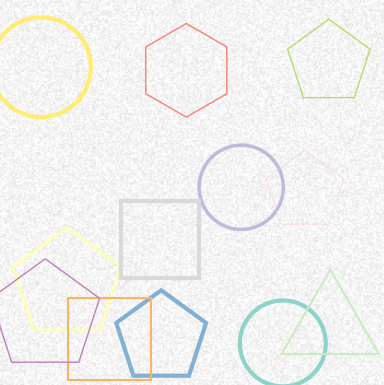[{"shape": "circle", "thickness": 3, "radius": 0.56, "center": [0.735, 0.108]}, {"shape": "pentagon", "thickness": 2, "radius": 0.74, "center": [0.174, 0.262]}, {"shape": "circle", "thickness": 2.5, "radius": 0.55, "center": [0.627, 0.513]}, {"shape": "hexagon", "thickness": 1, "radius": 0.61, "center": [0.484, 0.817]}, {"shape": "pentagon", "thickness": 3, "radius": 0.61, "center": [0.419, 0.123]}, {"shape": "square", "thickness": 1.5, "radius": 0.53, "center": [0.285, 0.119]}, {"shape": "pentagon", "thickness": 1, "radius": 0.56, "center": [0.854, 0.837]}, {"shape": "pentagon", "thickness": 0.5, "radius": 0.53, "center": [0.791, 0.503]}, {"shape": "square", "thickness": 3, "radius": 0.5, "center": [0.416, 0.378]}, {"shape": "pentagon", "thickness": 1, "radius": 0.74, "center": [0.118, 0.179]}, {"shape": "triangle", "thickness": 1.5, "radius": 0.73, "center": [0.858, 0.154]}, {"shape": "circle", "thickness": 3, "radius": 0.65, "center": [0.107, 0.825]}]